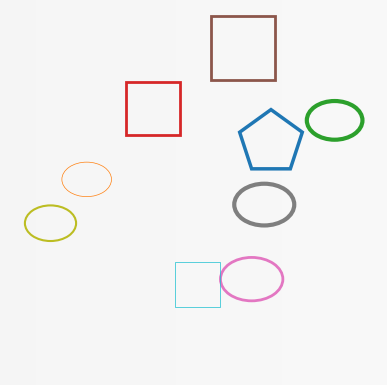[{"shape": "pentagon", "thickness": 2.5, "radius": 0.43, "center": [0.699, 0.63]}, {"shape": "oval", "thickness": 0.5, "radius": 0.32, "center": [0.224, 0.534]}, {"shape": "oval", "thickness": 3, "radius": 0.36, "center": [0.864, 0.687]}, {"shape": "square", "thickness": 2, "radius": 0.35, "center": [0.394, 0.717]}, {"shape": "square", "thickness": 2, "radius": 0.42, "center": [0.628, 0.875]}, {"shape": "oval", "thickness": 2, "radius": 0.4, "center": [0.649, 0.275]}, {"shape": "oval", "thickness": 3, "radius": 0.39, "center": [0.682, 0.469]}, {"shape": "oval", "thickness": 1.5, "radius": 0.33, "center": [0.13, 0.42]}, {"shape": "square", "thickness": 0.5, "radius": 0.29, "center": [0.509, 0.261]}]